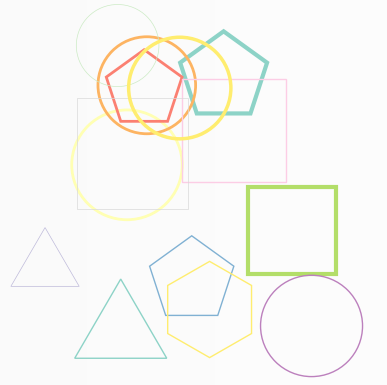[{"shape": "triangle", "thickness": 1, "radius": 0.69, "center": [0.312, 0.138]}, {"shape": "pentagon", "thickness": 3, "radius": 0.59, "center": [0.577, 0.801]}, {"shape": "circle", "thickness": 2, "radius": 0.71, "center": [0.328, 0.572]}, {"shape": "triangle", "thickness": 0.5, "radius": 0.51, "center": [0.116, 0.307]}, {"shape": "pentagon", "thickness": 2, "radius": 0.51, "center": [0.372, 0.768]}, {"shape": "pentagon", "thickness": 1, "radius": 0.57, "center": [0.495, 0.273]}, {"shape": "circle", "thickness": 2, "radius": 0.63, "center": [0.379, 0.779]}, {"shape": "square", "thickness": 3, "radius": 0.57, "center": [0.754, 0.401]}, {"shape": "square", "thickness": 1, "radius": 0.67, "center": [0.603, 0.661]}, {"shape": "square", "thickness": 0.5, "radius": 0.72, "center": [0.342, 0.602]}, {"shape": "circle", "thickness": 1, "radius": 0.66, "center": [0.804, 0.153]}, {"shape": "circle", "thickness": 0.5, "radius": 0.53, "center": [0.304, 0.882]}, {"shape": "hexagon", "thickness": 1, "radius": 0.62, "center": [0.541, 0.196]}, {"shape": "circle", "thickness": 2.5, "radius": 0.66, "center": [0.464, 0.771]}]